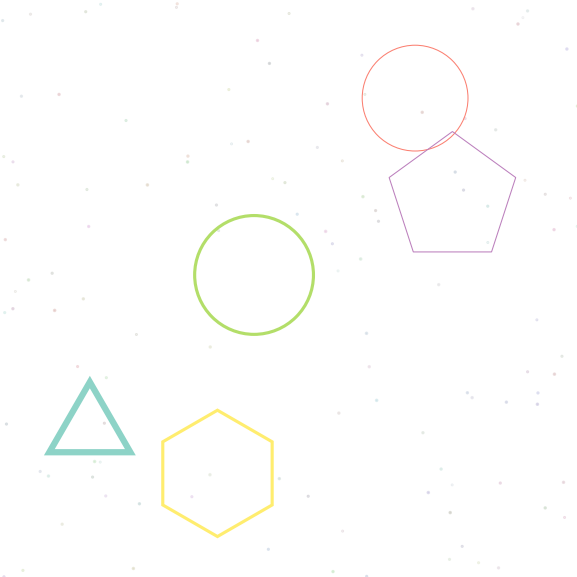[{"shape": "triangle", "thickness": 3, "radius": 0.41, "center": [0.156, 0.257]}, {"shape": "circle", "thickness": 0.5, "radius": 0.46, "center": [0.719, 0.829]}, {"shape": "circle", "thickness": 1.5, "radius": 0.51, "center": [0.44, 0.523]}, {"shape": "pentagon", "thickness": 0.5, "radius": 0.58, "center": [0.783, 0.656]}, {"shape": "hexagon", "thickness": 1.5, "radius": 0.55, "center": [0.377, 0.179]}]